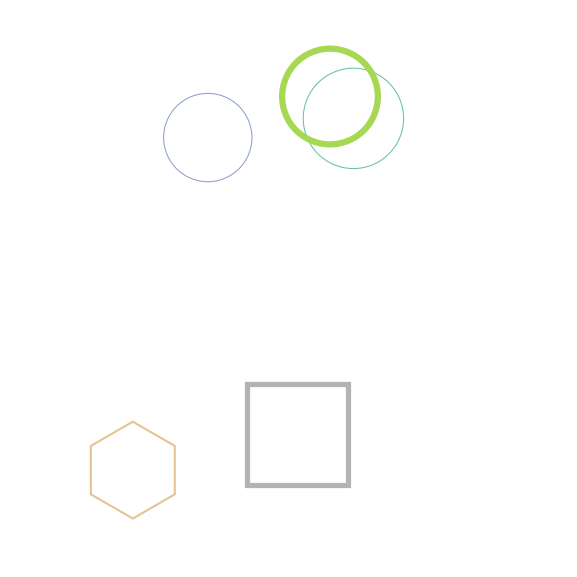[{"shape": "circle", "thickness": 0.5, "radius": 0.43, "center": [0.612, 0.794]}, {"shape": "circle", "thickness": 0.5, "radius": 0.38, "center": [0.36, 0.761]}, {"shape": "circle", "thickness": 3, "radius": 0.41, "center": [0.571, 0.832]}, {"shape": "hexagon", "thickness": 1, "radius": 0.42, "center": [0.23, 0.185]}, {"shape": "square", "thickness": 2.5, "radius": 0.44, "center": [0.515, 0.247]}]